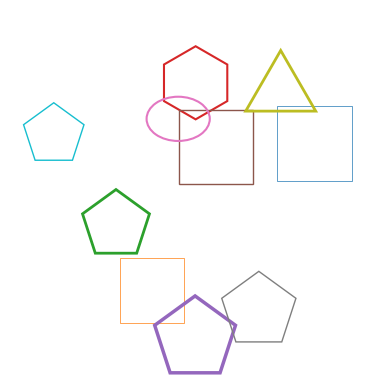[{"shape": "square", "thickness": 0.5, "radius": 0.48, "center": [0.817, 0.628]}, {"shape": "square", "thickness": 0.5, "radius": 0.42, "center": [0.395, 0.245]}, {"shape": "pentagon", "thickness": 2, "radius": 0.46, "center": [0.301, 0.416]}, {"shape": "hexagon", "thickness": 1.5, "radius": 0.47, "center": [0.508, 0.785]}, {"shape": "pentagon", "thickness": 2.5, "radius": 0.55, "center": [0.507, 0.121]}, {"shape": "square", "thickness": 1, "radius": 0.48, "center": [0.561, 0.619]}, {"shape": "oval", "thickness": 1.5, "radius": 0.41, "center": [0.463, 0.691]}, {"shape": "pentagon", "thickness": 1, "radius": 0.51, "center": [0.672, 0.194]}, {"shape": "triangle", "thickness": 2, "radius": 0.53, "center": [0.729, 0.764]}, {"shape": "pentagon", "thickness": 1, "radius": 0.41, "center": [0.14, 0.651]}]